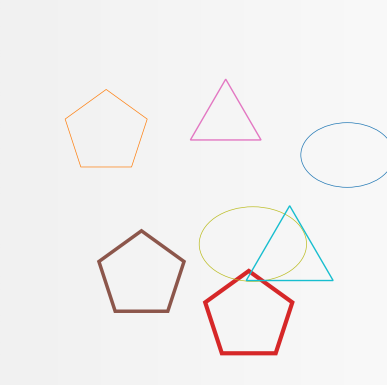[{"shape": "oval", "thickness": 0.5, "radius": 0.6, "center": [0.896, 0.597]}, {"shape": "pentagon", "thickness": 0.5, "radius": 0.56, "center": [0.274, 0.656]}, {"shape": "pentagon", "thickness": 3, "radius": 0.59, "center": [0.642, 0.178]}, {"shape": "pentagon", "thickness": 2.5, "radius": 0.58, "center": [0.365, 0.285]}, {"shape": "triangle", "thickness": 1, "radius": 0.53, "center": [0.582, 0.689]}, {"shape": "oval", "thickness": 0.5, "radius": 0.69, "center": [0.653, 0.366]}, {"shape": "triangle", "thickness": 1, "radius": 0.65, "center": [0.748, 0.336]}]